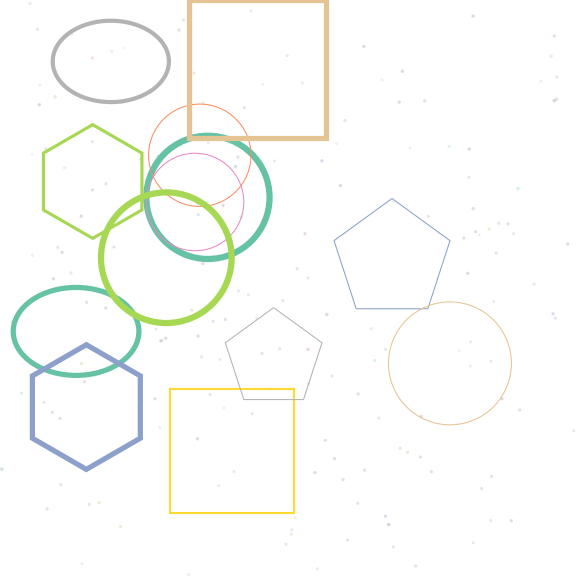[{"shape": "oval", "thickness": 2.5, "radius": 0.54, "center": [0.132, 0.425]}, {"shape": "circle", "thickness": 3, "radius": 0.53, "center": [0.36, 0.657]}, {"shape": "circle", "thickness": 0.5, "radius": 0.44, "center": [0.346, 0.73]}, {"shape": "pentagon", "thickness": 0.5, "radius": 0.53, "center": [0.679, 0.55]}, {"shape": "hexagon", "thickness": 2.5, "radius": 0.54, "center": [0.15, 0.294]}, {"shape": "circle", "thickness": 0.5, "radius": 0.42, "center": [0.338, 0.649]}, {"shape": "hexagon", "thickness": 1.5, "radius": 0.49, "center": [0.161, 0.685]}, {"shape": "circle", "thickness": 3, "radius": 0.57, "center": [0.288, 0.553]}, {"shape": "square", "thickness": 1, "radius": 0.54, "center": [0.402, 0.218]}, {"shape": "square", "thickness": 2.5, "radius": 0.59, "center": [0.445, 0.88]}, {"shape": "circle", "thickness": 0.5, "radius": 0.53, "center": [0.779, 0.37]}, {"shape": "oval", "thickness": 2, "radius": 0.5, "center": [0.192, 0.893]}, {"shape": "pentagon", "thickness": 0.5, "radius": 0.44, "center": [0.474, 0.378]}]